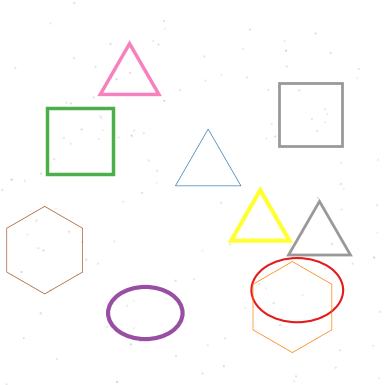[{"shape": "oval", "thickness": 1.5, "radius": 0.6, "center": [0.772, 0.246]}, {"shape": "triangle", "thickness": 0.5, "radius": 0.49, "center": [0.541, 0.566]}, {"shape": "square", "thickness": 2.5, "radius": 0.43, "center": [0.208, 0.634]}, {"shape": "oval", "thickness": 3, "radius": 0.48, "center": [0.377, 0.187]}, {"shape": "hexagon", "thickness": 0.5, "radius": 0.59, "center": [0.759, 0.202]}, {"shape": "triangle", "thickness": 3, "radius": 0.44, "center": [0.676, 0.419]}, {"shape": "hexagon", "thickness": 0.5, "radius": 0.57, "center": [0.116, 0.35]}, {"shape": "triangle", "thickness": 2.5, "radius": 0.44, "center": [0.337, 0.799]}, {"shape": "triangle", "thickness": 2, "radius": 0.46, "center": [0.83, 0.384]}, {"shape": "square", "thickness": 2, "radius": 0.41, "center": [0.806, 0.703]}]